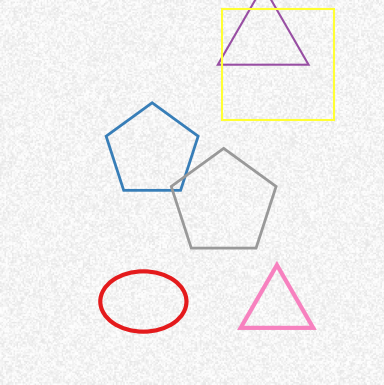[{"shape": "oval", "thickness": 3, "radius": 0.56, "center": [0.372, 0.217]}, {"shape": "pentagon", "thickness": 2, "radius": 0.63, "center": [0.395, 0.607]}, {"shape": "triangle", "thickness": 1.5, "radius": 0.68, "center": [0.684, 0.9]}, {"shape": "square", "thickness": 1.5, "radius": 0.73, "center": [0.722, 0.832]}, {"shape": "triangle", "thickness": 3, "radius": 0.54, "center": [0.719, 0.203]}, {"shape": "pentagon", "thickness": 2, "radius": 0.72, "center": [0.581, 0.471]}]